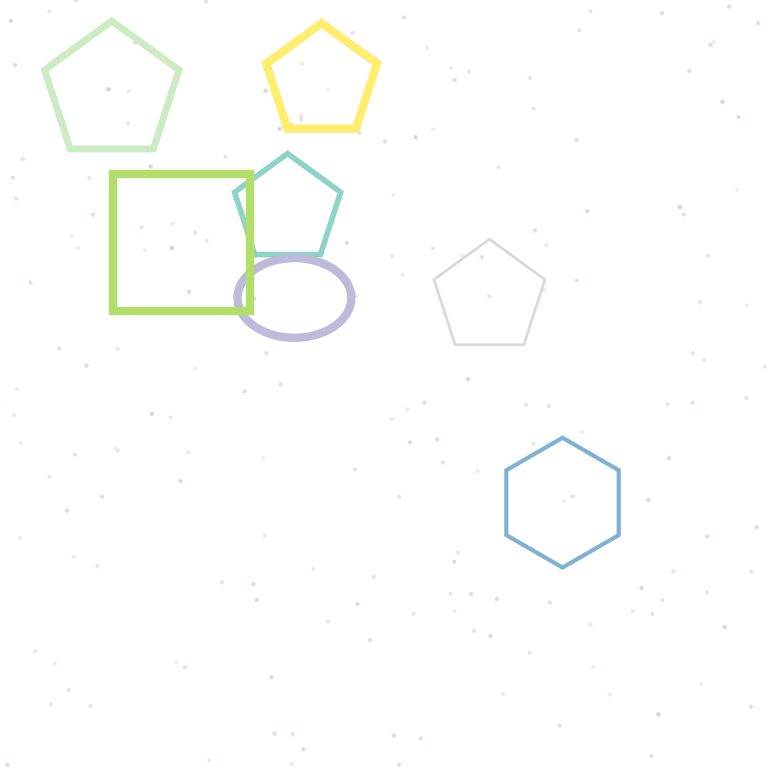[{"shape": "pentagon", "thickness": 2, "radius": 0.36, "center": [0.374, 0.728]}, {"shape": "oval", "thickness": 3, "radius": 0.37, "center": [0.382, 0.613]}, {"shape": "hexagon", "thickness": 1.5, "radius": 0.42, "center": [0.731, 0.347]}, {"shape": "square", "thickness": 3, "radius": 0.44, "center": [0.236, 0.685]}, {"shape": "pentagon", "thickness": 1, "radius": 0.38, "center": [0.636, 0.614]}, {"shape": "pentagon", "thickness": 2.5, "radius": 0.46, "center": [0.145, 0.881]}, {"shape": "pentagon", "thickness": 3, "radius": 0.38, "center": [0.418, 0.894]}]